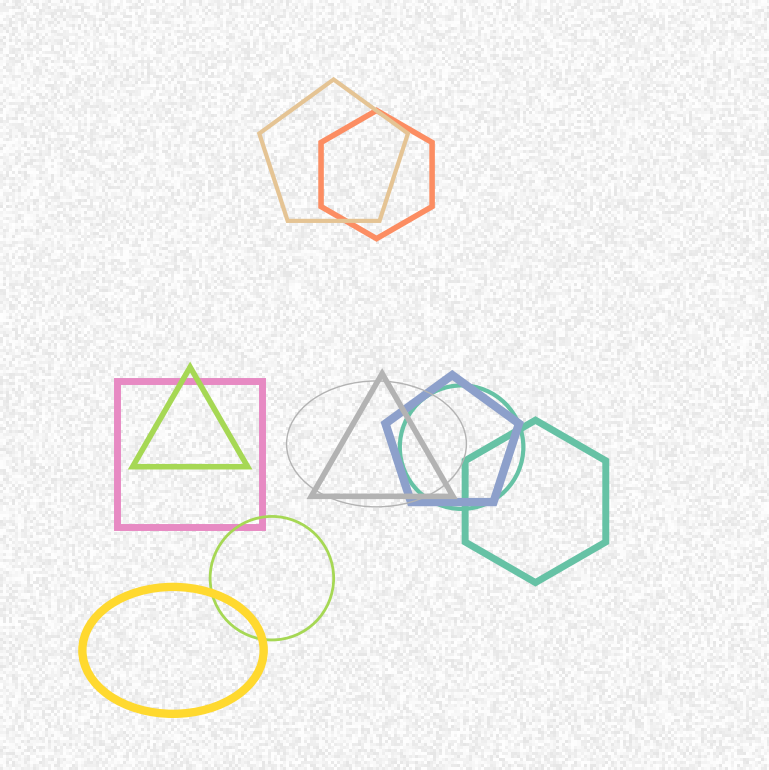[{"shape": "circle", "thickness": 1.5, "radius": 0.4, "center": [0.599, 0.419]}, {"shape": "hexagon", "thickness": 2.5, "radius": 0.53, "center": [0.695, 0.349]}, {"shape": "hexagon", "thickness": 2, "radius": 0.42, "center": [0.489, 0.773]}, {"shape": "pentagon", "thickness": 3, "radius": 0.46, "center": [0.587, 0.422]}, {"shape": "square", "thickness": 2.5, "radius": 0.47, "center": [0.246, 0.41]}, {"shape": "circle", "thickness": 1, "radius": 0.4, "center": [0.353, 0.249]}, {"shape": "triangle", "thickness": 2, "radius": 0.43, "center": [0.247, 0.437]}, {"shape": "oval", "thickness": 3, "radius": 0.59, "center": [0.225, 0.155]}, {"shape": "pentagon", "thickness": 1.5, "radius": 0.51, "center": [0.433, 0.795]}, {"shape": "triangle", "thickness": 2, "radius": 0.53, "center": [0.496, 0.409]}, {"shape": "oval", "thickness": 0.5, "radius": 0.58, "center": [0.489, 0.423]}]